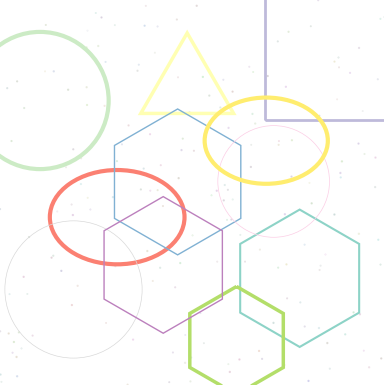[{"shape": "hexagon", "thickness": 1.5, "radius": 0.89, "center": [0.778, 0.277]}, {"shape": "triangle", "thickness": 2.5, "radius": 0.7, "center": [0.486, 0.775]}, {"shape": "square", "thickness": 2, "radius": 0.97, "center": [0.882, 0.882]}, {"shape": "oval", "thickness": 3, "radius": 0.87, "center": [0.304, 0.436]}, {"shape": "hexagon", "thickness": 1, "radius": 0.95, "center": [0.461, 0.527]}, {"shape": "hexagon", "thickness": 2.5, "radius": 0.7, "center": [0.614, 0.116]}, {"shape": "circle", "thickness": 0.5, "radius": 0.73, "center": [0.711, 0.529]}, {"shape": "circle", "thickness": 0.5, "radius": 0.89, "center": [0.191, 0.248]}, {"shape": "hexagon", "thickness": 1, "radius": 0.89, "center": [0.424, 0.312]}, {"shape": "circle", "thickness": 3, "radius": 0.89, "center": [0.104, 0.739]}, {"shape": "oval", "thickness": 3, "radius": 0.8, "center": [0.692, 0.635]}]